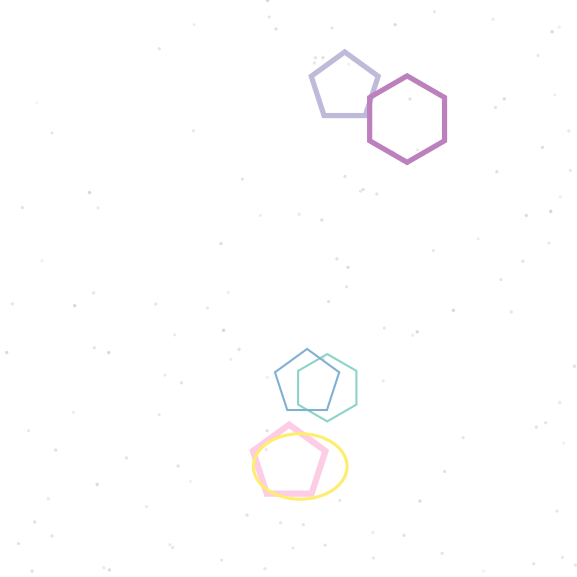[{"shape": "hexagon", "thickness": 1, "radius": 0.29, "center": [0.567, 0.328]}, {"shape": "pentagon", "thickness": 2.5, "radius": 0.3, "center": [0.597, 0.848]}, {"shape": "pentagon", "thickness": 1, "radius": 0.29, "center": [0.532, 0.336]}, {"shape": "pentagon", "thickness": 3, "radius": 0.33, "center": [0.501, 0.198]}, {"shape": "hexagon", "thickness": 2.5, "radius": 0.37, "center": [0.705, 0.793]}, {"shape": "oval", "thickness": 1.5, "radius": 0.41, "center": [0.52, 0.191]}]